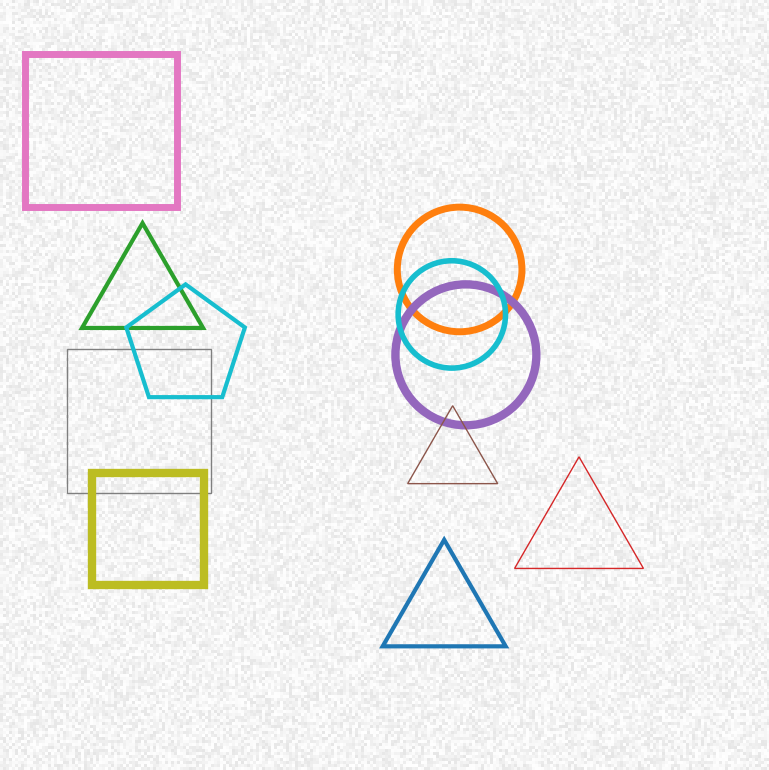[{"shape": "triangle", "thickness": 1.5, "radius": 0.46, "center": [0.577, 0.207]}, {"shape": "circle", "thickness": 2.5, "radius": 0.4, "center": [0.597, 0.65]}, {"shape": "triangle", "thickness": 1.5, "radius": 0.45, "center": [0.185, 0.619]}, {"shape": "triangle", "thickness": 0.5, "radius": 0.48, "center": [0.752, 0.31]}, {"shape": "circle", "thickness": 3, "radius": 0.46, "center": [0.605, 0.539]}, {"shape": "triangle", "thickness": 0.5, "radius": 0.34, "center": [0.588, 0.406]}, {"shape": "square", "thickness": 2.5, "radius": 0.49, "center": [0.131, 0.831]}, {"shape": "square", "thickness": 0.5, "radius": 0.47, "center": [0.181, 0.454]}, {"shape": "square", "thickness": 3, "radius": 0.36, "center": [0.192, 0.313]}, {"shape": "circle", "thickness": 2, "radius": 0.35, "center": [0.587, 0.592]}, {"shape": "pentagon", "thickness": 1.5, "radius": 0.4, "center": [0.241, 0.55]}]